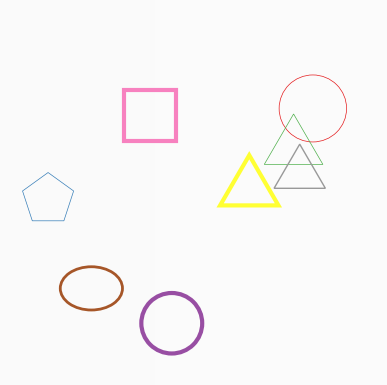[{"shape": "circle", "thickness": 0.5, "radius": 0.44, "center": [0.807, 0.718]}, {"shape": "pentagon", "thickness": 0.5, "radius": 0.35, "center": [0.124, 0.483]}, {"shape": "triangle", "thickness": 0.5, "radius": 0.44, "center": [0.758, 0.617]}, {"shape": "circle", "thickness": 3, "radius": 0.39, "center": [0.443, 0.16]}, {"shape": "triangle", "thickness": 3, "radius": 0.43, "center": [0.643, 0.51]}, {"shape": "oval", "thickness": 2, "radius": 0.4, "center": [0.236, 0.251]}, {"shape": "square", "thickness": 3, "radius": 0.34, "center": [0.387, 0.7]}, {"shape": "triangle", "thickness": 1, "radius": 0.38, "center": [0.773, 0.549]}]